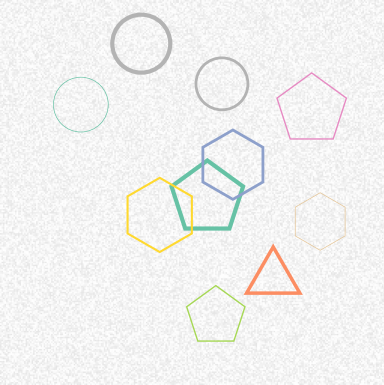[{"shape": "pentagon", "thickness": 3, "radius": 0.49, "center": [0.539, 0.485]}, {"shape": "circle", "thickness": 0.5, "radius": 0.36, "center": [0.21, 0.728]}, {"shape": "triangle", "thickness": 2.5, "radius": 0.4, "center": [0.71, 0.279]}, {"shape": "hexagon", "thickness": 2, "radius": 0.45, "center": [0.605, 0.572]}, {"shape": "pentagon", "thickness": 1, "radius": 0.47, "center": [0.81, 0.716]}, {"shape": "pentagon", "thickness": 1, "radius": 0.4, "center": [0.561, 0.179]}, {"shape": "hexagon", "thickness": 1.5, "radius": 0.48, "center": [0.415, 0.442]}, {"shape": "hexagon", "thickness": 0.5, "radius": 0.37, "center": [0.832, 0.425]}, {"shape": "circle", "thickness": 2, "radius": 0.34, "center": [0.576, 0.782]}, {"shape": "circle", "thickness": 3, "radius": 0.38, "center": [0.367, 0.887]}]